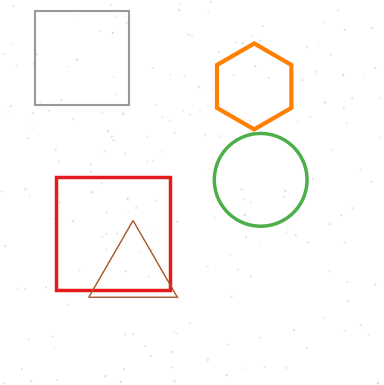[{"shape": "square", "thickness": 2.5, "radius": 0.74, "center": [0.294, 0.394]}, {"shape": "circle", "thickness": 2.5, "radius": 0.6, "center": [0.677, 0.533]}, {"shape": "hexagon", "thickness": 3, "radius": 0.56, "center": [0.66, 0.776]}, {"shape": "triangle", "thickness": 1, "radius": 0.66, "center": [0.346, 0.294]}, {"shape": "square", "thickness": 1.5, "radius": 0.61, "center": [0.212, 0.85]}]